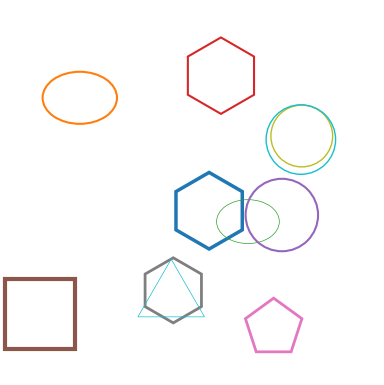[{"shape": "hexagon", "thickness": 2.5, "radius": 0.5, "center": [0.543, 0.453]}, {"shape": "oval", "thickness": 1.5, "radius": 0.48, "center": [0.207, 0.746]}, {"shape": "oval", "thickness": 0.5, "radius": 0.41, "center": [0.644, 0.424]}, {"shape": "hexagon", "thickness": 1.5, "radius": 0.5, "center": [0.574, 0.803]}, {"shape": "circle", "thickness": 1.5, "radius": 0.47, "center": [0.732, 0.441]}, {"shape": "square", "thickness": 3, "radius": 0.46, "center": [0.103, 0.185]}, {"shape": "pentagon", "thickness": 2, "radius": 0.39, "center": [0.711, 0.149]}, {"shape": "hexagon", "thickness": 2, "radius": 0.42, "center": [0.45, 0.246]}, {"shape": "circle", "thickness": 1, "radius": 0.4, "center": [0.784, 0.647]}, {"shape": "circle", "thickness": 1, "radius": 0.45, "center": [0.781, 0.638]}, {"shape": "triangle", "thickness": 0.5, "radius": 0.5, "center": [0.445, 0.227]}]